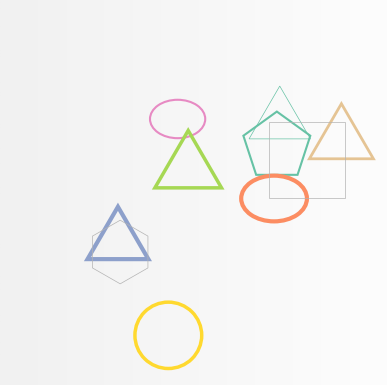[{"shape": "pentagon", "thickness": 1.5, "radius": 0.45, "center": [0.714, 0.619]}, {"shape": "triangle", "thickness": 0.5, "radius": 0.46, "center": [0.722, 0.685]}, {"shape": "oval", "thickness": 3, "radius": 0.42, "center": [0.707, 0.484]}, {"shape": "triangle", "thickness": 3, "radius": 0.45, "center": [0.304, 0.372]}, {"shape": "oval", "thickness": 1.5, "radius": 0.36, "center": [0.458, 0.691]}, {"shape": "triangle", "thickness": 2.5, "radius": 0.5, "center": [0.486, 0.562]}, {"shape": "circle", "thickness": 2.5, "radius": 0.43, "center": [0.434, 0.129]}, {"shape": "triangle", "thickness": 2, "radius": 0.48, "center": [0.881, 0.635]}, {"shape": "hexagon", "thickness": 0.5, "radius": 0.41, "center": [0.31, 0.345]}, {"shape": "square", "thickness": 0.5, "radius": 0.49, "center": [0.792, 0.584]}]